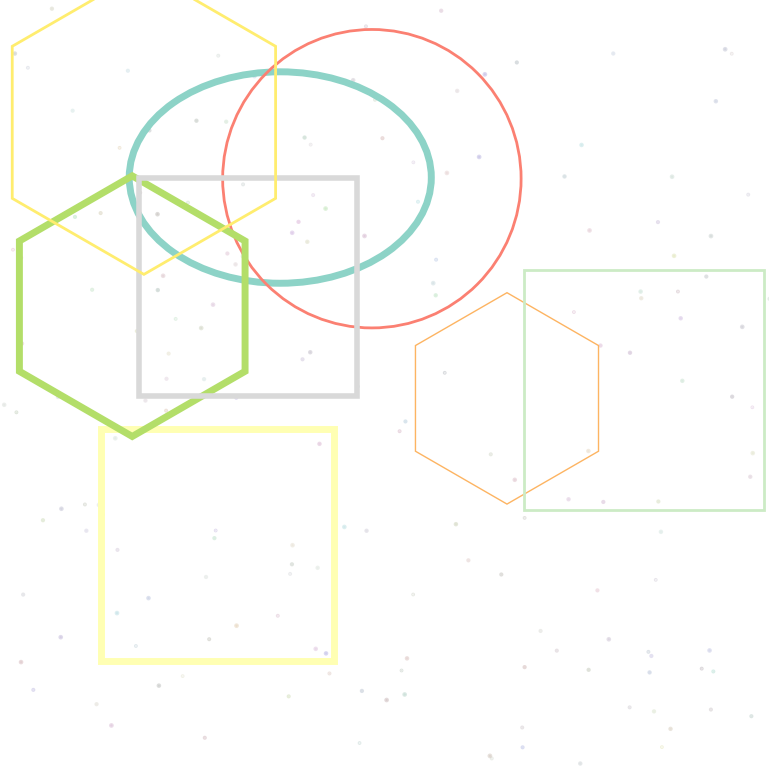[{"shape": "oval", "thickness": 2.5, "radius": 0.98, "center": [0.364, 0.769]}, {"shape": "square", "thickness": 2.5, "radius": 0.75, "center": [0.282, 0.292]}, {"shape": "circle", "thickness": 1, "radius": 0.97, "center": [0.483, 0.768]}, {"shape": "hexagon", "thickness": 0.5, "radius": 0.69, "center": [0.658, 0.483]}, {"shape": "hexagon", "thickness": 2.5, "radius": 0.85, "center": [0.172, 0.602]}, {"shape": "square", "thickness": 2, "radius": 0.71, "center": [0.322, 0.627]}, {"shape": "square", "thickness": 1, "radius": 0.78, "center": [0.836, 0.494]}, {"shape": "hexagon", "thickness": 1, "radius": 0.99, "center": [0.187, 0.841]}]